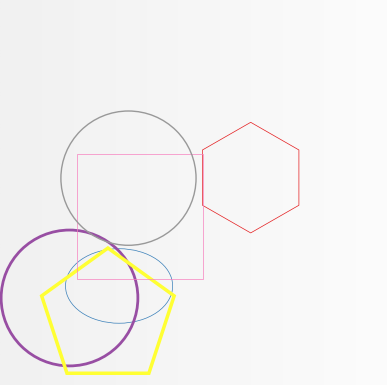[{"shape": "hexagon", "thickness": 0.5, "radius": 0.72, "center": [0.647, 0.539]}, {"shape": "oval", "thickness": 0.5, "radius": 0.69, "center": [0.307, 0.257]}, {"shape": "circle", "thickness": 2, "radius": 0.88, "center": [0.179, 0.226]}, {"shape": "pentagon", "thickness": 2.5, "radius": 0.9, "center": [0.279, 0.176]}, {"shape": "square", "thickness": 0.5, "radius": 0.81, "center": [0.362, 0.438]}, {"shape": "circle", "thickness": 1, "radius": 0.87, "center": [0.332, 0.537]}]